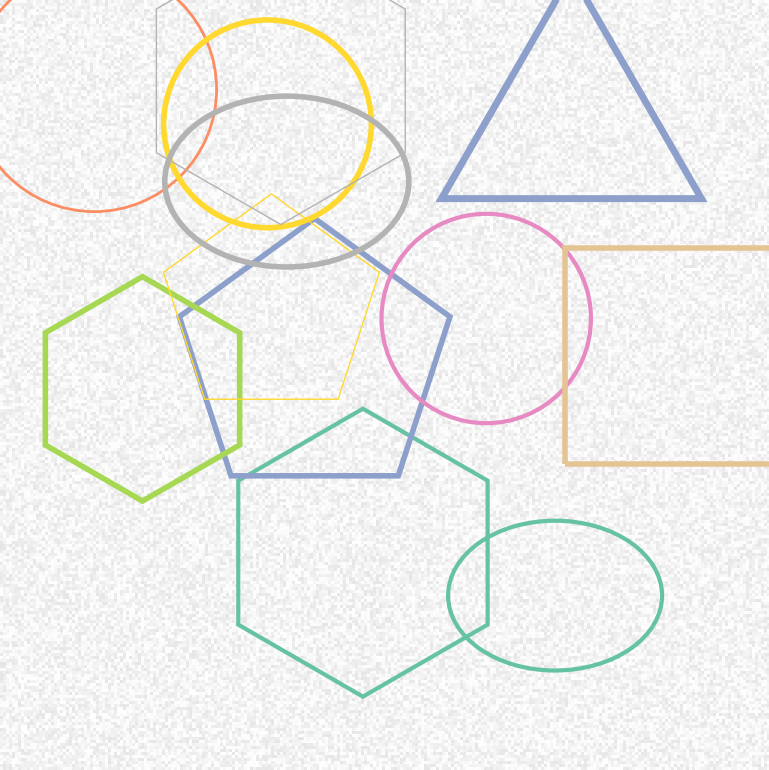[{"shape": "hexagon", "thickness": 1.5, "radius": 0.93, "center": [0.471, 0.282]}, {"shape": "oval", "thickness": 1.5, "radius": 0.69, "center": [0.721, 0.226]}, {"shape": "circle", "thickness": 1, "radius": 0.79, "center": [0.122, 0.884]}, {"shape": "pentagon", "thickness": 2, "radius": 0.92, "center": [0.409, 0.532]}, {"shape": "triangle", "thickness": 2.5, "radius": 0.97, "center": [0.742, 0.84]}, {"shape": "circle", "thickness": 1.5, "radius": 0.68, "center": [0.631, 0.586]}, {"shape": "hexagon", "thickness": 2, "radius": 0.73, "center": [0.185, 0.495]}, {"shape": "pentagon", "thickness": 0.5, "radius": 0.74, "center": [0.352, 0.601]}, {"shape": "circle", "thickness": 2, "radius": 0.67, "center": [0.347, 0.839]}, {"shape": "square", "thickness": 2, "radius": 0.7, "center": [0.874, 0.538]}, {"shape": "hexagon", "thickness": 0.5, "radius": 0.93, "center": [0.365, 0.895]}, {"shape": "oval", "thickness": 2, "radius": 0.79, "center": [0.372, 0.764]}]